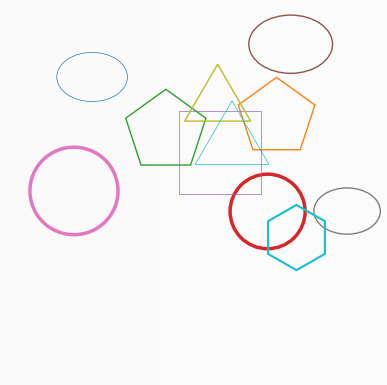[{"shape": "oval", "thickness": 0.5, "radius": 0.46, "center": [0.238, 0.8]}, {"shape": "pentagon", "thickness": 1, "radius": 0.52, "center": [0.714, 0.695]}, {"shape": "pentagon", "thickness": 1, "radius": 0.54, "center": [0.428, 0.659]}, {"shape": "circle", "thickness": 2.5, "radius": 0.48, "center": [0.691, 0.451]}, {"shape": "square", "thickness": 0.5, "radius": 0.54, "center": [0.568, 0.604]}, {"shape": "oval", "thickness": 1, "radius": 0.54, "center": [0.75, 0.885]}, {"shape": "circle", "thickness": 2.5, "radius": 0.57, "center": [0.191, 0.504]}, {"shape": "oval", "thickness": 1, "radius": 0.43, "center": [0.896, 0.452]}, {"shape": "triangle", "thickness": 1, "radius": 0.49, "center": [0.562, 0.735]}, {"shape": "hexagon", "thickness": 1.5, "radius": 0.42, "center": [0.765, 0.383]}, {"shape": "triangle", "thickness": 0.5, "radius": 0.55, "center": [0.599, 0.628]}]